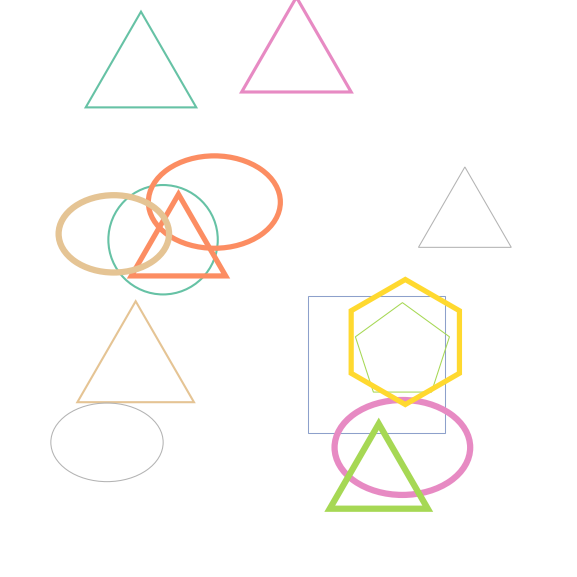[{"shape": "circle", "thickness": 1, "radius": 0.47, "center": [0.282, 0.584]}, {"shape": "triangle", "thickness": 1, "radius": 0.55, "center": [0.244, 0.868]}, {"shape": "triangle", "thickness": 2.5, "radius": 0.47, "center": [0.309, 0.568]}, {"shape": "oval", "thickness": 2.5, "radius": 0.57, "center": [0.371, 0.649]}, {"shape": "square", "thickness": 0.5, "radius": 0.59, "center": [0.652, 0.367]}, {"shape": "triangle", "thickness": 1.5, "radius": 0.55, "center": [0.513, 0.895]}, {"shape": "oval", "thickness": 3, "radius": 0.59, "center": [0.697, 0.224]}, {"shape": "triangle", "thickness": 3, "radius": 0.49, "center": [0.656, 0.167]}, {"shape": "pentagon", "thickness": 0.5, "radius": 0.43, "center": [0.697, 0.389]}, {"shape": "hexagon", "thickness": 2.5, "radius": 0.54, "center": [0.702, 0.407]}, {"shape": "oval", "thickness": 3, "radius": 0.48, "center": [0.197, 0.594]}, {"shape": "triangle", "thickness": 1, "radius": 0.58, "center": [0.235, 0.361]}, {"shape": "oval", "thickness": 0.5, "radius": 0.49, "center": [0.185, 0.233]}, {"shape": "triangle", "thickness": 0.5, "radius": 0.46, "center": [0.805, 0.617]}]